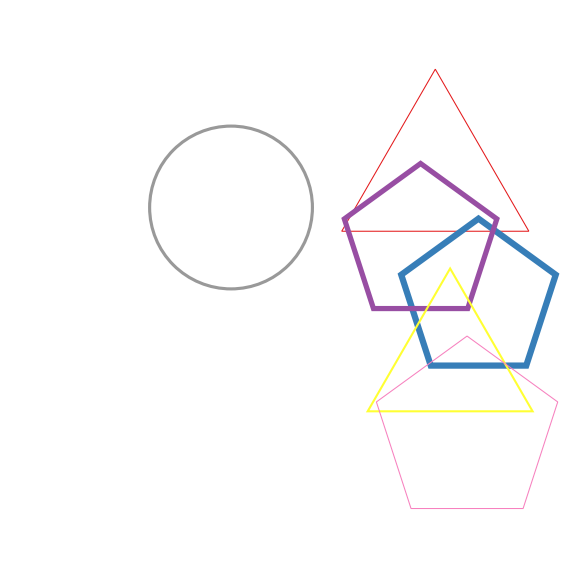[{"shape": "triangle", "thickness": 0.5, "radius": 0.94, "center": [0.754, 0.692]}, {"shape": "pentagon", "thickness": 3, "radius": 0.7, "center": [0.829, 0.48]}, {"shape": "pentagon", "thickness": 2.5, "radius": 0.69, "center": [0.728, 0.577]}, {"shape": "triangle", "thickness": 1, "radius": 0.82, "center": [0.779, 0.369]}, {"shape": "pentagon", "thickness": 0.5, "radius": 0.83, "center": [0.809, 0.252]}, {"shape": "circle", "thickness": 1.5, "radius": 0.7, "center": [0.4, 0.64]}]